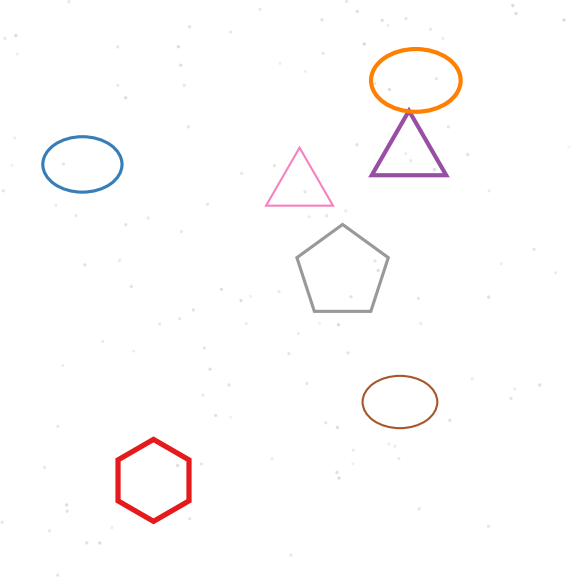[{"shape": "hexagon", "thickness": 2.5, "radius": 0.35, "center": [0.266, 0.167]}, {"shape": "oval", "thickness": 1.5, "radius": 0.34, "center": [0.143, 0.714]}, {"shape": "triangle", "thickness": 2, "radius": 0.37, "center": [0.708, 0.733]}, {"shape": "oval", "thickness": 2, "radius": 0.39, "center": [0.72, 0.86]}, {"shape": "oval", "thickness": 1, "radius": 0.32, "center": [0.693, 0.303]}, {"shape": "triangle", "thickness": 1, "radius": 0.33, "center": [0.519, 0.676]}, {"shape": "pentagon", "thickness": 1.5, "radius": 0.42, "center": [0.593, 0.527]}]